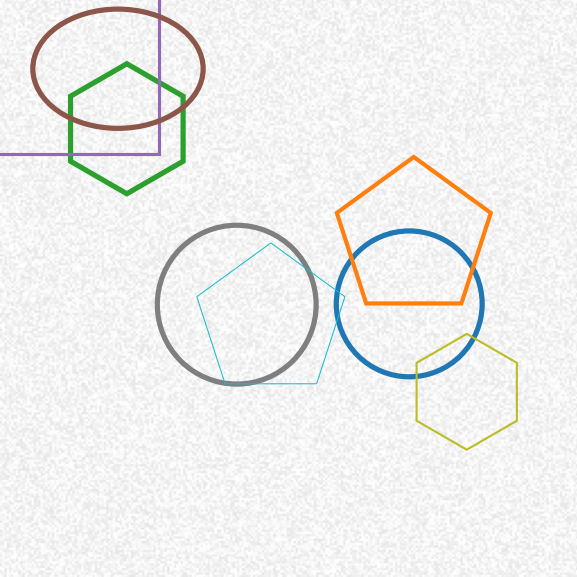[{"shape": "circle", "thickness": 2.5, "radius": 0.63, "center": [0.709, 0.473]}, {"shape": "pentagon", "thickness": 2, "radius": 0.7, "center": [0.717, 0.587]}, {"shape": "hexagon", "thickness": 2.5, "radius": 0.56, "center": [0.22, 0.776]}, {"shape": "square", "thickness": 1.5, "radius": 0.7, "center": [0.135, 0.872]}, {"shape": "oval", "thickness": 2.5, "radius": 0.74, "center": [0.204, 0.88]}, {"shape": "circle", "thickness": 2.5, "radius": 0.69, "center": [0.41, 0.472]}, {"shape": "hexagon", "thickness": 1, "radius": 0.5, "center": [0.808, 0.321]}, {"shape": "pentagon", "thickness": 0.5, "radius": 0.67, "center": [0.469, 0.444]}]